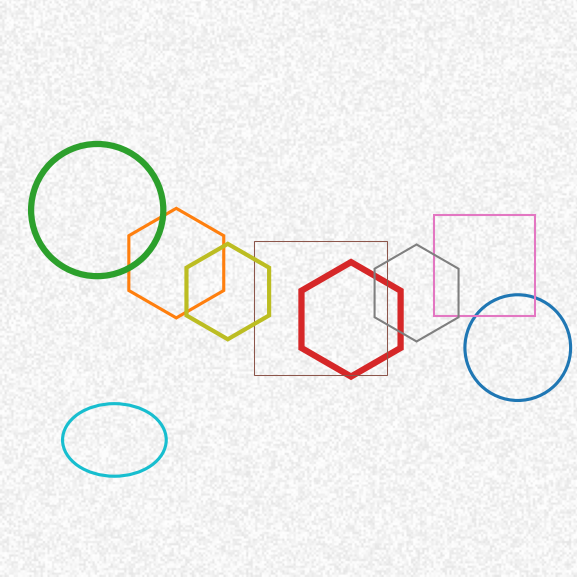[{"shape": "circle", "thickness": 1.5, "radius": 0.46, "center": [0.897, 0.397]}, {"shape": "hexagon", "thickness": 1.5, "radius": 0.47, "center": [0.305, 0.544]}, {"shape": "circle", "thickness": 3, "radius": 0.57, "center": [0.168, 0.635]}, {"shape": "hexagon", "thickness": 3, "radius": 0.5, "center": [0.608, 0.446]}, {"shape": "square", "thickness": 0.5, "radius": 0.58, "center": [0.555, 0.466]}, {"shape": "square", "thickness": 1, "radius": 0.44, "center": [0.838, 0.54]}, {"shape": "hexagon", "thickness": 1, "radius": 0.42, "center": [0.721, 0.492]}, {"shape": "hexagon", "thickness": 2, "radius": 0.41, "center": [0.394, 0.494]}, {"shape": "oval", "thickness": 1.5, "radius": 0.45, "center": [0.198, 0.237]}]